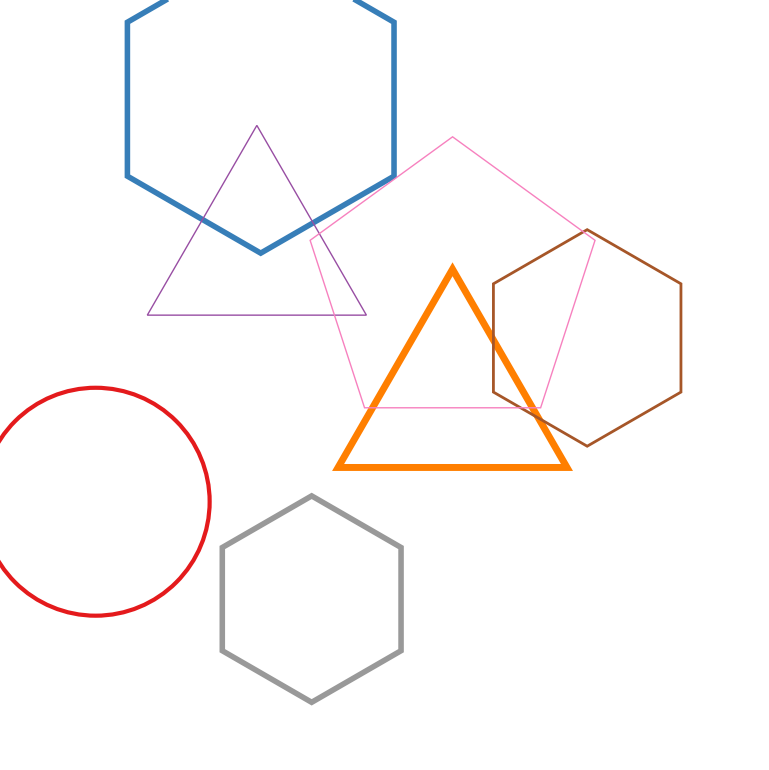[{"shape": "circle", "thickness": 1.5, "radius": 0.74, "center": [0.124, 0.348]}, {"shape": "hexagon", "thickness": 2, "radius": 1.0, "center": [0.339, 0.871]}, {"shape": "triangle", "thickness": 0.5, "radius": 0.82, "center": [0.334, 0.673]}, {"shape": "triangle", "thickness": 2.5, "radius": 0.86, "center": [0.588, 0.479]}, {"shape": "hexagon", "thickness": 1, "radius": 0.7, "center": [0.763, 0.561]}, {"shape": "pentagon", "thickness": 0.5, "radius": 0.97, "center": [0.588, 0.628]}, {"shape": "hexagon", "thickness": 2, "radius": 0.67, "center": [0.405, 0.222]}]